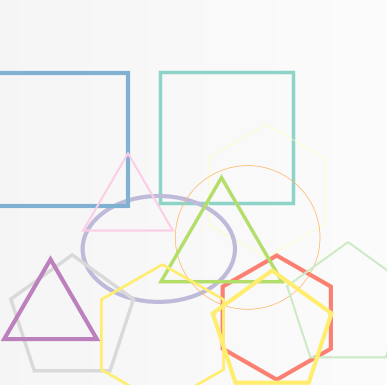[{"shape": "square", "thickness": 2.5, "radius": 0.85, "center": [0.585, 0.643]}, {"shape": "hexagon", "thickness": 0.5, "radius": 0.86, "center": [0.687, 0.504]}, {"shape": "oval", "thickness": 3, "radius": 0.98, "center": [0.41, 0.353]}, {"shape": "hexagon", "thickness": 3, "radius": 0.81, "center": [0.714, 0.175]}, {"shape": "square", "thickness": 3, "radius": 0.86, "center": [0.157, 0.637]}, {"shape": "circle", "thickness": 0.5, "radius": 0.93, "center": [0.639, 0.383]}, {"shape": "triangle", "thickness": 2.5, "radius": 0.9, "center": [0.572, 0.358]}, {"shape": "triangle", "thickness": 1.5, "radius": 0.67, "center": [0.33, 0.468]}, {"shape": "pentagon", "thickness": 2.5, "radius": 0.83, "center": [0.186, 0.172]}, {"shape": "triangle", "thickness": 3, "radius": 0.69, "center": [0.13, 0.188]}, {"shape": "pentagon", "thickness": 1.5, "radius": 0.83, "center": [0.898, 0.206]}, {"shape": "hexagon", "thickness": 2, "radius": 0.91, "center": [0.419, 0.131]}, {"shape": "pentagon", "thickness": 3, "radius": 0.81, "center": [0.702, 0.136]}]